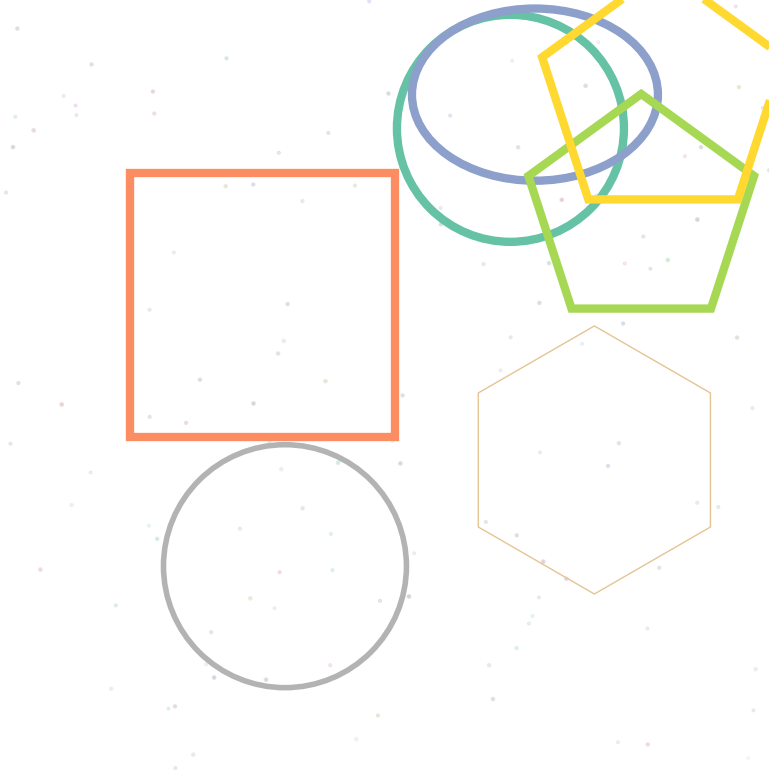[{"shape": "circle", "thickness": 3, "radius": 0.74, "center": [0.663, 0.833]}, {"shape": "square", "thickness": 3, "radius": 0.86, "center": [0.341, 0.604]}, {"shape": "oval", "thickness": 3, "radius": 0.8, "center": [0.695, 0.877]}, {"shape": "pentagon", "thickness": 3, "radius": 0.77, "center": [0.833, 0.724]}, {"shape": "pentagon", "thickness": 3, "radius": 0.83, "center": [0.861, 0.875]}, {"shape": "hexagon", "thickness": 0.5, "radius": 0.87, "center": [0.772, 0.403]}, {"shape": "circle", "thickness": 2, "radius": 0.79, "center": [0.37, 0.265]}]